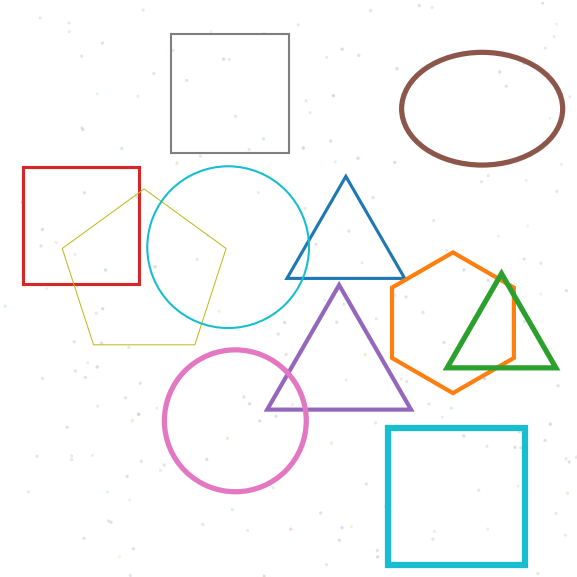[{"shape": "triangle", "thickness": 1.5, "radius": 0.59, "center": [0.599, 0.576]}, {"shape": "hexagon", "thickness": 2, "radius": 0.61, "center": [0.784, 0.44]}, {"shape": "triangle", "thickness": 2.5, "radius": 0.54, "center": [0.868, 0.417]}, {"shape": "square", "thickness": 1.5, "radius": 0.5, "center": [0.14, 0.608]}, {"shape": "triangle", "thickness": 2, "radius": 0.72, "center": [0.587, 0.362]}, {"shape": "oval", "thickness": 2.5, "radius": 0.7, "center": [0.835, 0.811]}, {"shape": "circle", "thickness": 2.5, "radius": 0.61, "center": [0.407, 0.27]}, {"shape": "square", "thickness": 1, "radius": 0.51, "center": [0.398, 0.837]}, {"shape": "pentagon", "thickness": 0.5, "radius": 0.75, "center": [0.25, 0.523]}, {"shape": "square", "thickness": 3, "radius": 0.59, "center": [0.79, 0.139]}, {"shape": "circle", "thickness": 1, "radius": 0.7, "center": [0.395, 0.571]}]